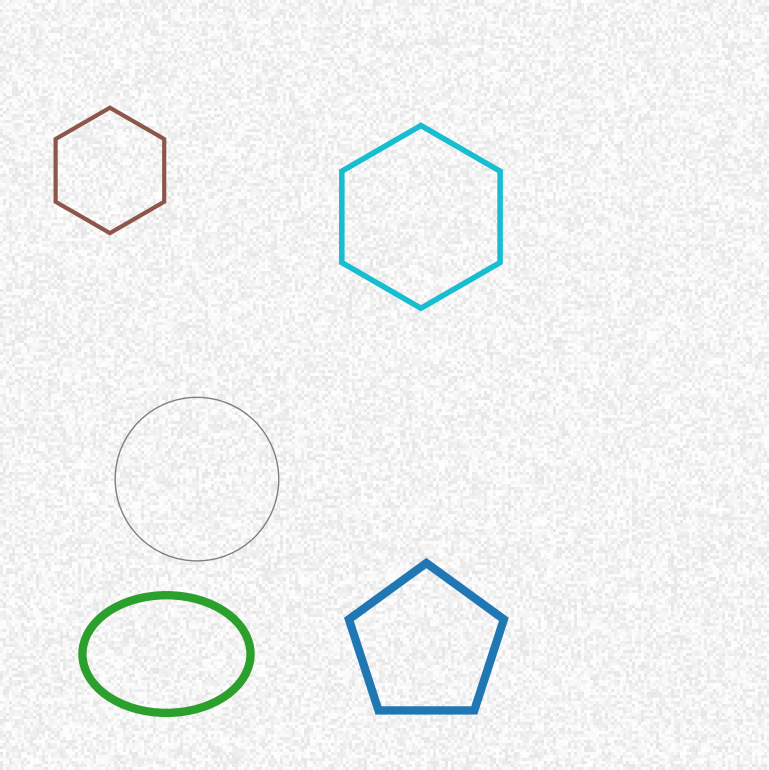[{"shape": "pentagon", "thickness": 3, "radius": 0.53, "center": [0.554, 0.163]}, {"shape": "oval", "thickness": 3, "radius": 0.55, "center": [0.216, 0.151]}, {"shape": "hexagon", "thickness": 1.5, "radius": 0.41, "center": [0.143, 0.779]}, {"shape": "circle", "thickness": 0.5, "radius": 0.53, "center": [0.256, 0.378]}, {"shape": "hexagon", "thickness": 2, "radius": 0.59, "center": [0.547, 0.718]}]